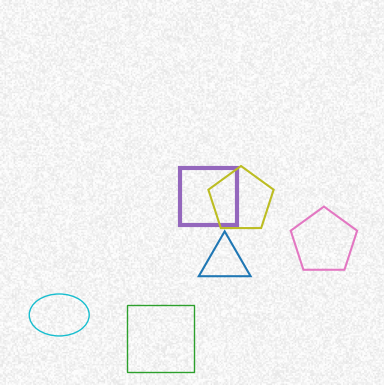[{"shape": "triangle", "thickness": 1.5, "radius": 0.39, "center": [0.584, 0.321]}, {"shape": "square", "thickness": 1, "radius": 0.44, "center": [0.417, 0.12]}, {"shape": "square", "thickness": 3, "radius": 0.37, "center": [0.541, 0.489]}, {"shape": "pentagon", "thickness": 1.5, "radius": 0.45, "center": [0.841, 0.373]}, {"shape": "pentagon", "thickness": 1.5, "radius": 0.45, "center": [0.626, 0.48]}, {"shape": "oval", "thickness": 1, "radius": 0.39, "center": [0.154, 0.182]}]